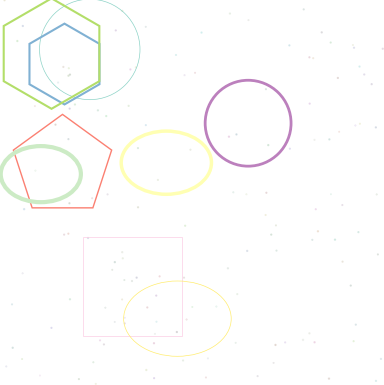[{"shape": "circle", "thickness": 0.5, "radius": 0.65, "center": [0.233, 0.872]}, {"shape": "oval", "thickness": 2.5, "radius": 0.59, "center": [0.432, 0.577]}, {"shape": "pentagon", "thickness": 1, "radius": 0.67, "center": [0.162, 0.569]}, {"shape": "hexagon", "thickness": 1.5, "radius": 0.52, "center": [0.167, 0.834]}, {"shape": "hexagon", "thickness": 1.5, "radius": 0.72, "center": [0.134, 0.861]}, {"shape": "square", "thickness": 0.5, "radius": 0.65, "center": [0.344, 0.256]}, {"shape": "circle", "thickness": 2, "radius": 0.56, "center": [0.644, 0.68]}, {"shape": "oval", "thickness": 3, "radius": 0.52, "center": [0.106, 0.548]}, {"shape": "oval", "thickness": 0.5, "radius": 0.7, "center": [0.461, 0.172]}]